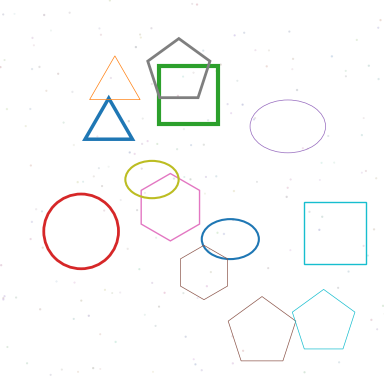[{"shape": "oval", "thickness": 1.5, "radius": 0.37, "center": [0.598, 0.379]}, {"shape": "triangle", "thickness": 2.5, "radius": 0.36, "center": [0.282, 0.674]}, {"shape": "triangle", "thickness": 0.5, "radius": 0.38, "center": [0.298, 0.779]}, {"shape": "square", "thickness": 3, "radius": 0.38, "center": [0.489, 0.753]}, {"shape": "circle", "thickness": 2, "radius": 0.49, "center": [0.211, 0.399]}, {"shape": "oval", "thickness": 0.5, "radius": 0.49, "center": [0.748, 0.672]}, {"shape": "hexagon", "thickness": 0.5, "radius": 0.35, "center": [0.53, 0.292]}, {"shape": "pentagon", "thickness": 0.5, "radius": 0.46, "center": [0.681, 0.137]}, {"shape": "hexagon", "thickness": 1, "radius": 0.44, "center": [0.443, 0.462]}, {"shape": "pentagon", "thickness": 2, "radius": 0.42, "center": [0.465, 0.815]}, {"shape": "oval", "thickness": 1.5, "radius": 0.35, "center": [0.395, 0.534]}, {"shape": "pentagon", "thickness": 0.5, "radius": 0.43, "center": [0.841, 0.163]}, {"shape": "square", "thickness": 1, "radius": 0.4, "center": [0.87, 0.394]}]